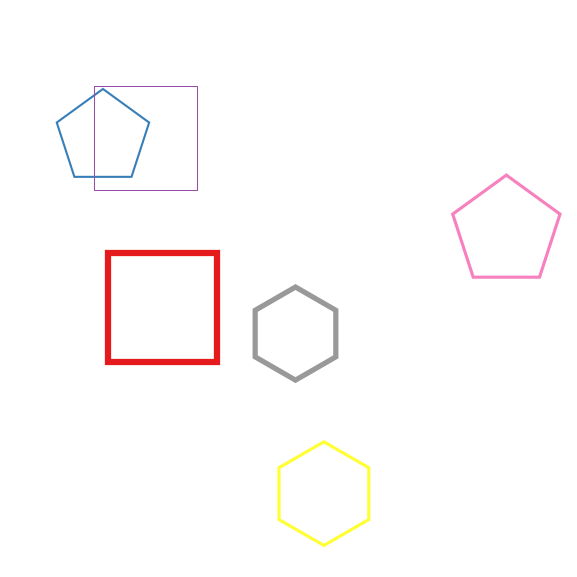[{"shape": "square", "thickness": 3, "radius": 0.47, "center": [0.282, 0.466]}, {"shape": "pentagon", "thickness": 1, "radius": 0.42, "center": [0.178, 0.761]}, {"shape": "square", "thickness": 0.5, "radius": 0.45, "center": [0.251, 0.76]}, {"shape": "hexagon", "thickness": 1.5, "radius": 0.45, "center": [0.561, 0.144]}, {"shape": "pentagon", "thickness": 1.5, "radius": 0.49, "center": [0.877, 0.598]}, {"shape": "hexagon", "thickness": 2.5, "radius": 0.4, "center": [0.512, 0.422]}]